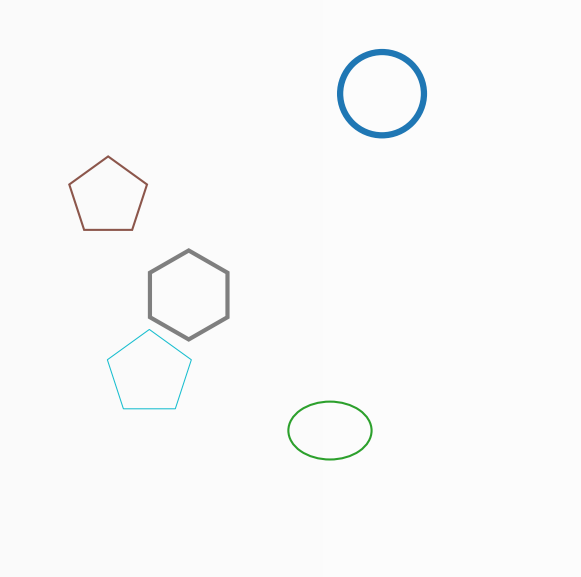[{"shape": "circle", "thickness": 3, "radius": 0.36, "center": [0.657, 0.837]}, {"shape": "oval", "thickness": 1, "radius": 0.36, "center": [0.568, 0.254]}, {"shape": "pentagon", "thickness": 1, "radius": 0.35, "center": [0.186, 0.658]}, {"shape": "hexagon", "thickness": 2, "radius": 0.39, "center": [0.325, 0.488]}, {"shape": "pentagon", "thickness": 0.5, "radius": 0.38, "center": [0.257, 0.353]}]